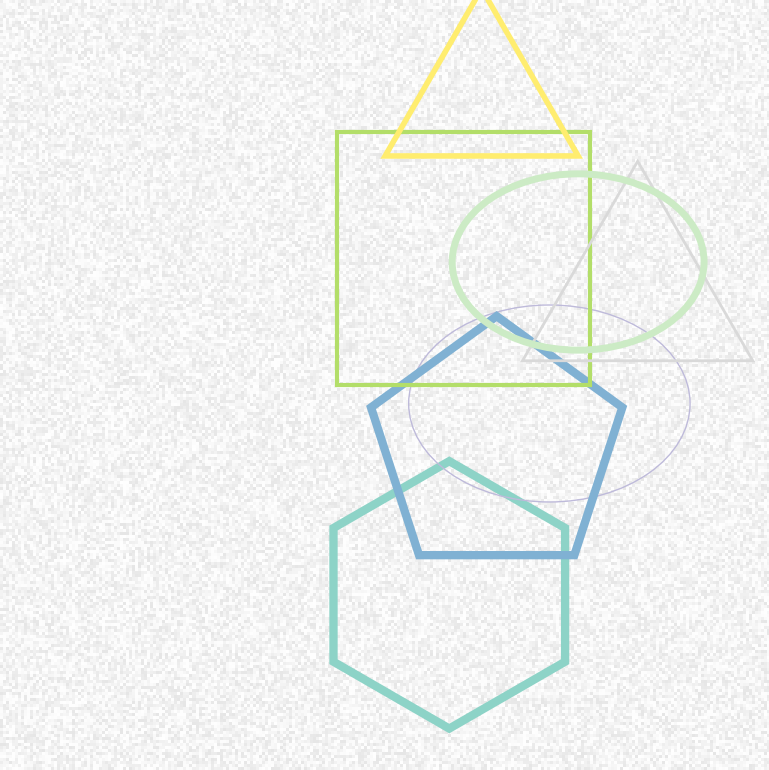[{"shape": "hexagon", "thickness": 3, "radius": 0.87, "center": [0.583, 0.227]}, {"shape": "oval", "thickness": 0.5, "radius": 0.91, "center": [0.713, 0.476]}, {"shape": "pentagon", "thickness": 3, "radius": 0.86, "center": [0.645, 0.418]}, {"shape": "square", "thickness": 1.5, "radius": 0.82, "center": [0.602, 0.665]}, {"shape": "triangle", "thickness": 1, "radius": 0.86, "center": [0.828, 0.618]}, {"shape": "oval", "thickness": 2.5, "radius": 0.82, "center": [0.751, 0.66]}, {"shape": "triangle", "thickness": 2, "radius": 0.72, "center": [0.626, 0.87]}]